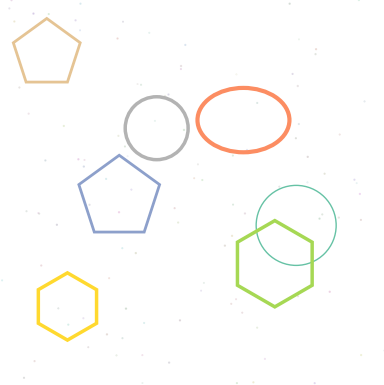[{"shape": "circle", "thickness": 1, "radius": 0.52, "center": [0.769, 0.415]}, {"shape": "oval", "thickness": 3, "radius": 0.6, "center": [0.632, 0.688]}, {"shape": "pentagon", "thickness": 2, "radius": 0.55, "center": [0.31, 0.486]}, {"shape": "hexagon", "thickness": 2.5, "radius": 0.56, "center": [0.714, 0.315]}, {"shape": "hexagon", "thickness": 2.5, "radius": 0.44, "center": [0.175, 0.204]}, {"shape": "pentagon", "thickness": 2, "radius": 0.46, "center": [0.121, 0.861]}, {"shape": "circle", "thickness": 2.5, "radius": 0.41, "center": [0.407, 0.667]}]